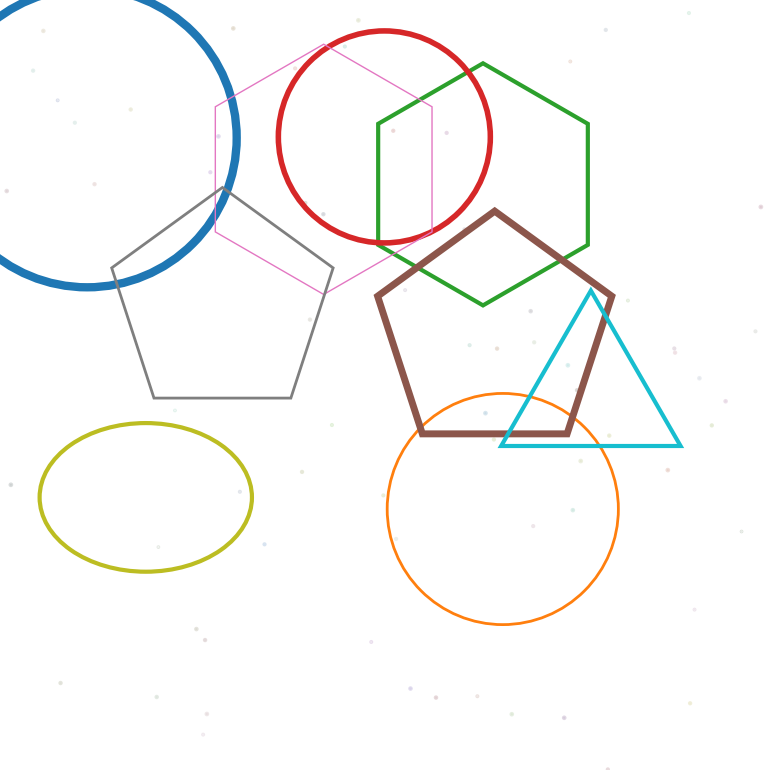[{"shape": "circle", "thickness": 3, "radius": 0.97, "center": [0.113, 0.821]}, {"shape": "circle", "thickness": 1, "radius": 0.75, "center": [0.653, 0.339]}, {"shape": "hexagon", "thickness": 1.5, "radius": 0.79, "center": [0.627, 0.761]}, {"shape": "circle", "thickness": 2, "radius": 0.69, "center": [0.499, 0.822]}, {"shape": "pentagon", "thickness": 2.5, "radius": 0.8, "center": [0.642, 0.566]}, {"shape": "hexagon", "thickness": 0.5, "radius": 0.81, "center": [0.42, 0.78]}, {"shape": "pentagon", "thickness": 1, "radius": 0.76, "center": [0.289, 0.605]}, {"shape": "oval", "thickness": 1.5, "radius": 0.69, "center": [0.189, 0.354]}, {"shape": "triangle", "thickness": 1.5, "radius": 0.67, "center": [0.767, 0.488]}]